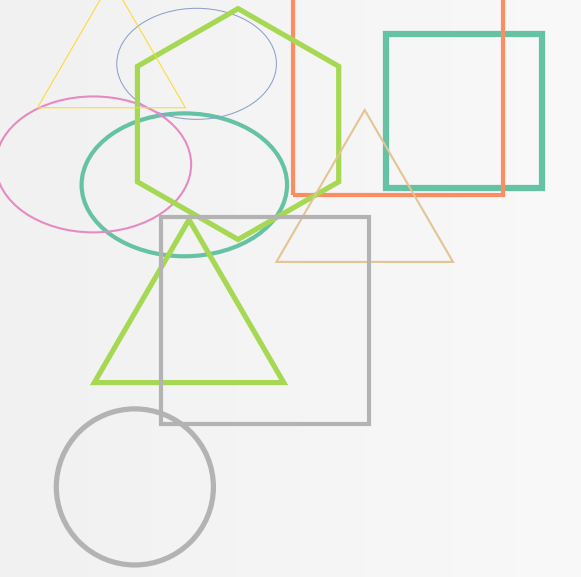[{"shape": "oval", "thickness": 2, "radius": 0.88, "center": [0.317, 0.679]}, {"shape": "square", "thickness": 3, "radius": 0.67, "center": [0.799, 0.807]}, {"shape": "square", "thickness": 2, "radius": 0.9, "center": [0.685, 0.841]}, {"shape": "oval", "thickness": 0.5, "radius": 0.69, "center": [0.338, 0.889]}, {"shape": "oval", "thickness": 1, "radius": 0.84, "center": [0.161, 0.714]}, {"shape": "hexagon", "thickness": 2.5, "radius": 1.0, "center": [0.41, 0.784]}, {"shape": "triangle", "thickness": 2.5, "radius": 0.94, "center": [0.325, 0.431]}, {"shape": "triangle", "thickness": 0.5, "radius": 0.74, "center": [0.192, 0.886]}, {"shape": "triangle", "thickness": 1, "radius": 0.88, "center": [0.627, 0.633]}, {"shape": "circle", "thickness": 2.5, "radius": 0.68, "center": [0.232, 0.156]}, {"shape": "square", "thickness": 2, "radius": 0.9, "center": [0.456, 0.445]}]